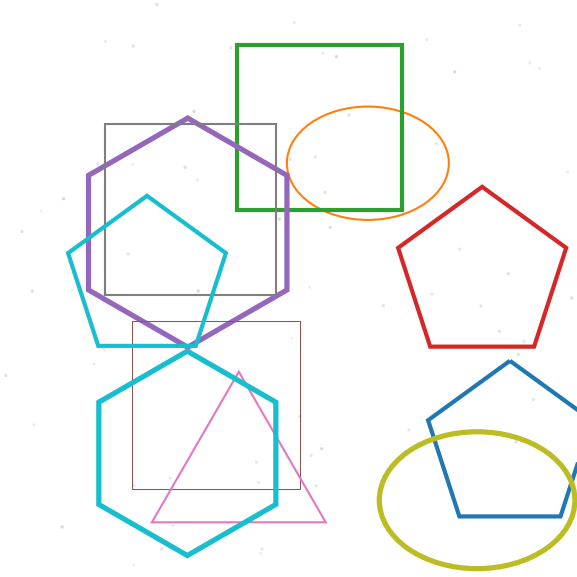[{"shape": "pentagon", "thickness": 2, "radius": 0.74, "center": [0.883, 0.225]}, {"shape": "oval", "thickness": 1, "radius": 0.7, "center": [0.637, 0.716]}, {"shape": "square", "thickness": 2, "radius": 0.71, "center": [0.554, 0.778]}, {"shape": "pentagon", "thickness": 2, "radius": 0.76, "center": [0.835, 0.523]}, {"shape": "hexagon", "thickness": 2.5, "radius": 0.99, "center": [0.325, 0.596]}, {"shape": "square", "thickness": 0.5, "radius": 0.73, "center": [0.374, 0.298]}, {"shape": "triangle", "thickness": 1, "radius": 0.87, "center": [0.413, 0.182]}, {"shape": "square", "thickness": 1, "radius": 0.74, "center": [0.33, 0.636]}, {"shape": "oval", "thickness": 2.5, "radius": 0.85, "center": [0.826, 0.133]}, {"shape": "hexagon", "thickness": 2.5, "radius": 0.89, "center": [0.324, 0.214]}, {"shape": "pentagon", "thickness": 2, "radius": 0.72, "center": [0.255, 0.516]}]